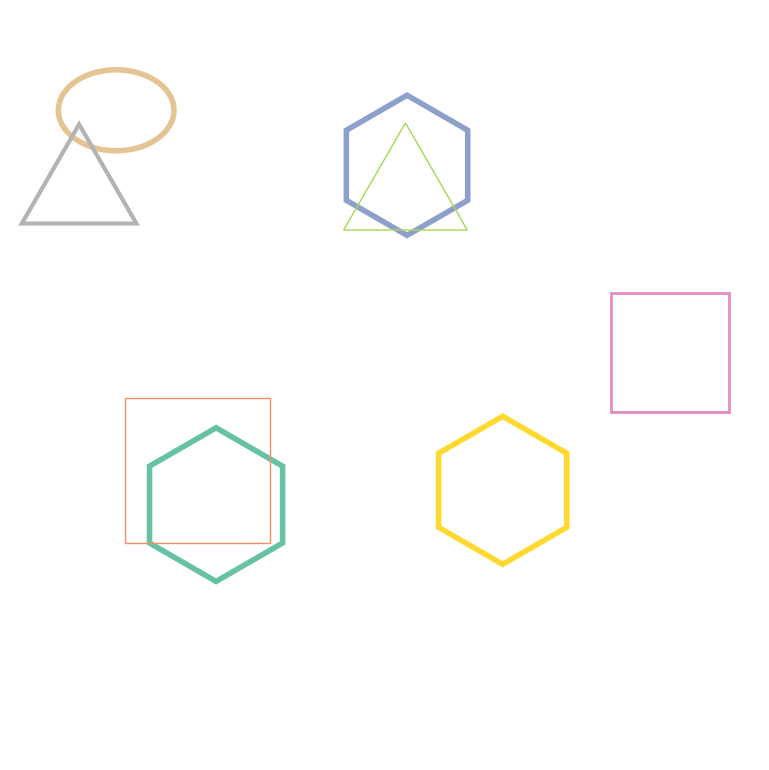[{"shape": "hexagon", "thickness": 2, "radius": 0.5, "center": [0.281, 0.345]}, {"shape": "square", "thickness": 0.5, "radius": 0.47, "center": [0.257, 0.389]}, {"shape": "hexagon", "thickness": 2, "radius": 0.45, "center": [0.529, 0.785]}, {"shape": "square", "thickness": 1, "radius": 0.38, "center": [0.87, 0.542]}, {"shape": "triangle", "thickness": 0.5, "radius": 0.46, "center": [0.527, 0.748]}, {"shape": "hexagon", "thickness": 2, "radius": 0.48, "center": [0.653, 0.363]}, {"shape": "oval", "thickness": 2, "radius": 0.38, "center": [0.151, 0.857]}, {"shape": "triangle", "thickness": 1.5, "radius": 0.43, "center": [0.103, 0.753]}]